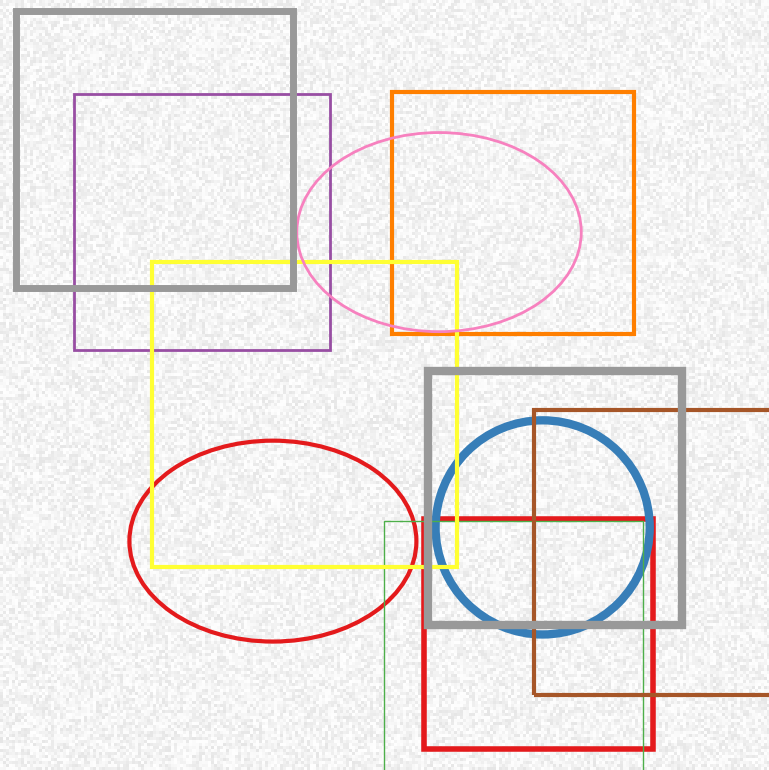[{"shape": "square", "thickness": 2, "radius": 0.75, "center": [0.699, 0.177]}, {"shape": "oval", "thickness": 1.5, "radius": 0.93, "center": [0.354, 0.297]}, {"shape": "circle", "thickness": 3, "radius": 0.7, "center": [0.705, 0.315]}, {"shape": "square", "thickness": 0.5, "radius": 0.84, "center": [0.667, 0.156]}, {"shape": "square", "thickness": 1, "radius": 0.83, "center": [0.262, 0.712]}, {"shape": "square", "thickness": 1.5, "radius": 0.78, "center": [0.666, 0.724]}, {"shape": "square", "thickness": 1.5, "radius": 0.99, "center": [0.395, 0.461]}, {"shape": "square", "thickness": 1.5, "radius": 0.92, "center": [0.878, 0.282]}, {"shape": "oval", "thickness": 1, "radius": 0.92, "center": [0.57, 0.699]}, {"shape": "square", "thickness": 3, "radius": 0.82, "center": [0.721, 0.353]}, {"shape": "square", "thickness": 2.5, "radius": 0.9, "center": [0.2, 0.805]}]